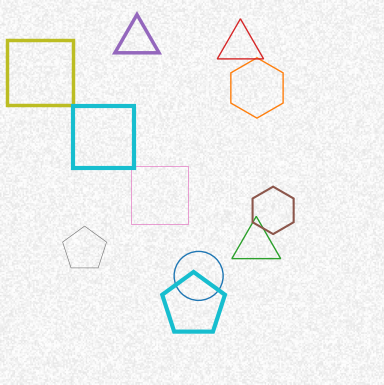[{"shape": "circle", "thickness": 1, "radius": 0.32, "center": [0.516, 0.283]}, {"shape": "hexagon", "thickness": 1, "radius": 0.39, "center": [0.667, 0.772]}, {"shape": "triangle", "thickness": 1, "radius": 0.37, "center": [0.666, 0.365]}, {"shape": "triangle", "thickness": 1, "radius": 0.35, "center": [0.624, 0.882]}, {"shape": "triangle", "thickness": 2.5, "radius": 0.33, "center": [0.356, 0.896]}, {"shape": "hexagon", "thickness": 1.5, "radius": 0.31, "center": [0.709, 0.454]}, {"shape": "square", "thickness": 0.5, "radius": 0.37, "center": [0.413, 0.494]}, {"shape": "pentagon", "thickness": 0.5, "radius": 0.3, "center": [0.22, 0.353]}, {"shape": "square", "thickness": 2.5, "radius": 0.43, "center": [0.104, 0.812]}, {"shape": "square", "thickness": 3, "radius": 0.4, "center": [0.269, 0.644]}, {"shape": "pentagon", "thickness": 3, "radius": 0.43, "center": [0.503, 0.208]}]